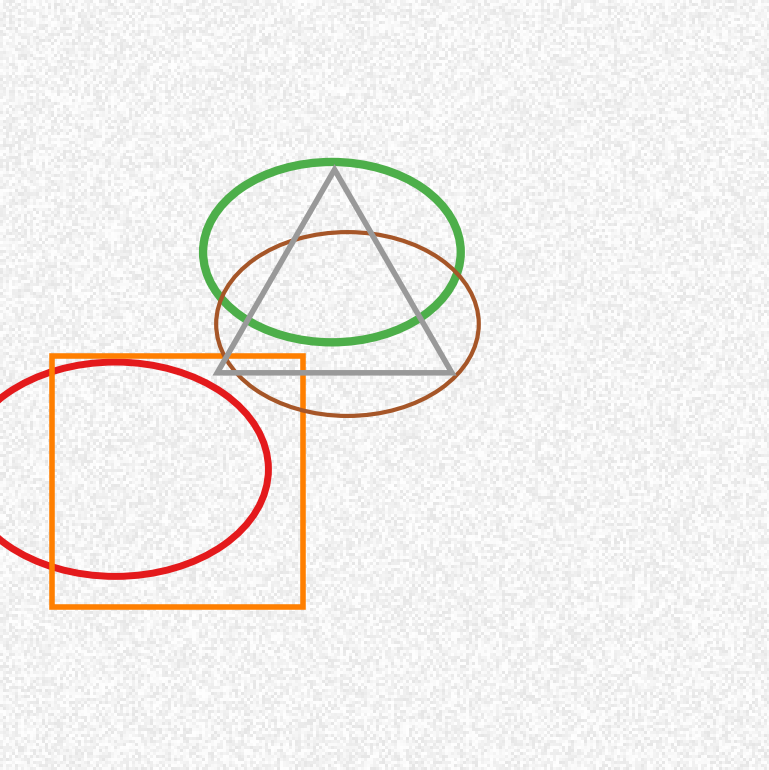[{"shape": "oval", "thickness": 2.5, "radius": 0.99, "center": [0.15, 0.391]}, {"shape": "oval", "thickness": 3, "radius": 0.84, "center": [0.431, 0.673]}, {"shape": "square", "thickness": 2, "radius": 0.82, "center": [0.23, 0.374]}, {"shape": "oval", "thickness": 1.5, "radius": 0.85, "center": [0.451, 0.579]}, {"shape": "triangle", "thickness": 2, "radius": 0.88, "center": [0.434, 0.604]}]